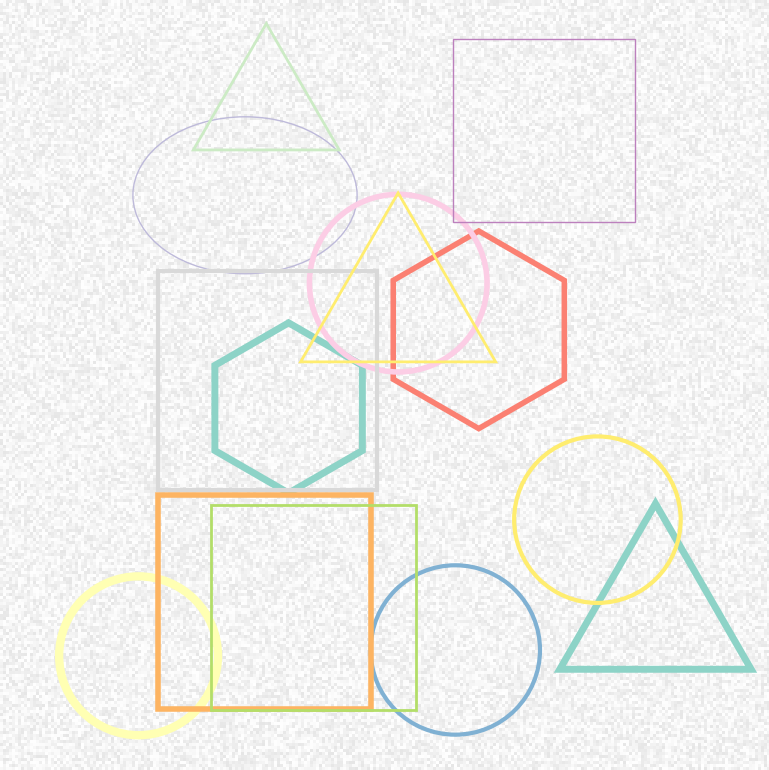[{"shape": "triangle", "thickness": 2.5, "radius": 0.72, "center": [0.851, 0.203]}, {"shape": "hexagon", "thickness": 2.5, "radius": 0.55, "center": [0.375, 0.47]}, {"shape": "circle", "thickness": 3, "radius": 0.52, "center": [0.18, 0.148]}, {"shape": "oval", "thickness": 0.5, "radius": 0.73, "center": [0.318, 0.746]}, {"shape": "hexagon", "thickness": 2, "radius": 0.64, "center": [0.622, 0.572]}, {"shape": "circle", "thickness": 1.5, "radius": 0.55, "center": [0.591, 0.156]}, {"shape": "square", "thickness": 2, "radius": 0.69, "center": [0.344, 0.218]}, {"shape": "square", "thickness": 1, "radius": 0.67, "center": [0.407, 0.211]}, {"shape": "circle", "thickness": 2, "radius": 0.58, "center": [0.517, 0.632]}, {"shape": "square", "thickness": 1.5, "radius": 0.71, "center": [0.348, 0.506]}, {"shape": "square", "thickness": 0.5, "radius": 0.59, "center": [0.707, 0.83]}, {"shape": "triangle", "thickness": 1, "radius": 0.55, "center": [0.346, 0.86]}, {"shape": "circle", "thickness": 1.5, "radius": 0.54, "center": [0.776, 0.325]}, {"shape": "triangle", "thickness": 1, "radius": 0.73, "center": [0.517, 0.603]}]